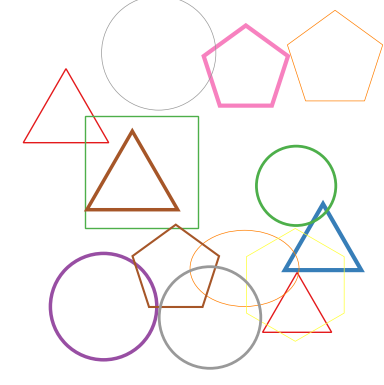[{"shape": "triangle", "thickness": 1, "radius": 0.52, "center": [0.772, 0.189]}, {"shape": "triangle", "thickness": 1, "radius": 0.64, "center": [0.171, 0.693]}, {"shape": "triangle", "thickness": 3, "radius": 0.57, "center": [0.839, 0.356]}, {"shape": "square", "thickness": 1, "radius": 0.73, "center": [0.368, 0.553]}, {"shape": "circle", "thickness": 2, "radius": 0.52, "center": [0.769, 0.517]}, {"shape": "circle", "thickness": 2.5, "radius": 0.69, "center": [0.269, 0.204]}, {"shape": "pentagon", "thickness": 0.5, "radius": 0.65, "center": [0.87, 0.843]}, {"shape": "oval", "thickness": 0.5, "radius": 0.71, "center": [0.635, 0.303]}, {"shape": "hexagon", "thickness": 0.5, "radius": 0.73, "center": [0.767, 0.26]}, {"shape": "triangle", "thickness": 2.5, "radius": 0.68, "center": [0.344, 0.523]}, {"shape": "pentagon", "thickness": 1.5, "radius": 0.59, "center": [0.457, 0.298]}, {"shape": "pentagon", "thickness": 3, "radius": 0.58, "center": [0.639, 0.819]}, {"shape": "circle", "thickness": 0.5, "radius": 0.74, "center": [0.412, 0.862]}, {"shape": "circle", "thickness": 2, "radius": 0.66, "center": [0.545, 0.175]}]